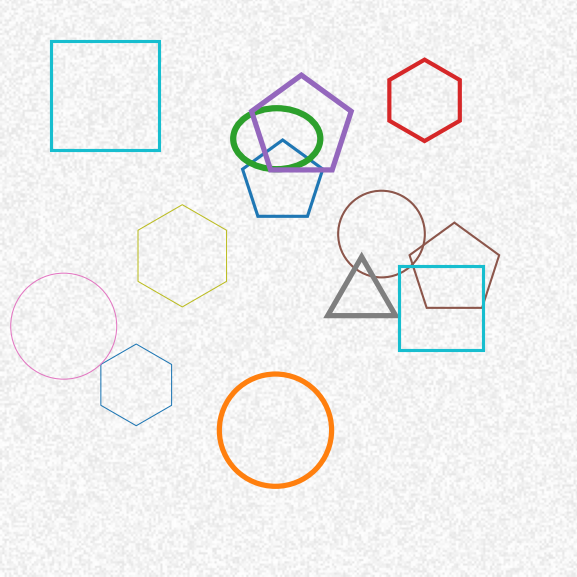[{"shape": "hexagon", "thickness": 0.5, "radius": 0.35, "center": [0.236, 0.333]}, {"shape": "pentagon", "thickness": 1.5, "radius": 0.37, "center": [0.489, 0.684]}, {"shape": "circle", "thickness": 2.5, "radius": 0.49, "center": [0.477, 0.254]}, {"shape": "oval", "thickness": 3, "radius": 0.38, "center": [0.479, 0.759]}, {"shape": "hexagon", "thickness": 2, "radius": 0.35, "center": [0.735, 0.825]}, {"shape": "pentagon", "thickness": 2.5, "radius": 0.45, "center": [0.522, 0.778]}, {"shape": "circle", "thickness": 1, "radius": 0.38, "center": [0.661, 0.594]}, {"shape": "pentagon", "thickness": 1, "radius": 0.41, "center": [0.787, 0.532]}, {"shape": "circle", "thickness": 0.5, "radius": 0.46, "center": [0.11, 0.434]}, {"shape": "triangle", "thickness": 2.5, "radius": 0.34, "center": [0.626, 0.487]}, {"shape": "hexagon", "thickness": 0.5, "radius": 0.44, "center": [0.316, 0.556]}, {"shape": "square", "thickness": 1.5, "radius": 0.36, "center": [0.763, 0.466]}, {"shape": "square", "thickness": 1.5, "radius": 0.47, "center": [0.182, 0.834]}]